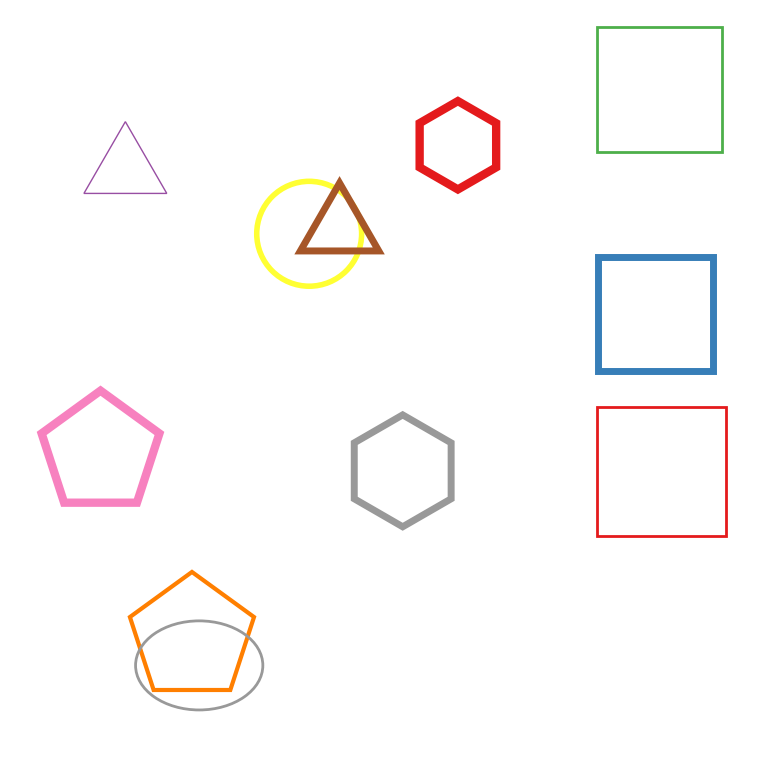[{"shape": "hexagon", "thickness": 3, "radius": 0.29, "center": [0.595, 0.811]}, {"shape": "square", "thickness": 1, "radius": 0.42, "center": [0.86, 0.388]}, {"shape": "square", "thickness": 2.5, "radius": 0.37, "center": [0.851, 0.592]}, {"shape": "square", "thickness": 1, "radius": 0.41, "center": [0.856, 0.883]}, {"shape": "triangle", "thickness": 0.5, "radius": 0.31, "center": [0.163, 0.78]}, {"shape": "pentagon", "thickness": 1.5, "radius": 0.42, "center": [0.249, 0.172]}, {"shape": "circle", "thickness": 2, "radius": 0.34, "center": [0.402, 0.696]}, {"shape": "triangle", "thickness": 2.5, "radius": 0.29, "center": [0.441, 0.703]}, {"shape": "pentagon", "thickness": 3, "radius": 0.4, "center": [0.131, 0.412]}, {"shape": "oval", "thickness": 1, "radius": 0.41, "center": [0.259, 0.136]}, {"shape": "hexagon", "thickness": 2.5, "radius": 0.36, "center": [0.523, 0.389]}]